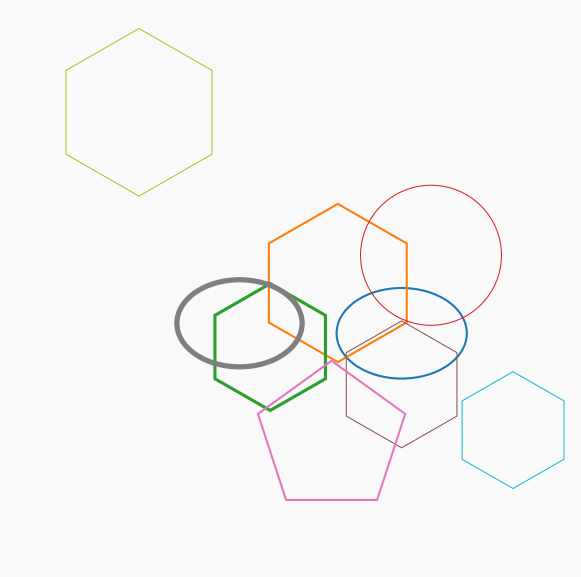[{"shape": "oval", "thickness": 1, "radius": 0.56, "center": [0.691, 0.422]}, {"shape": "hexagon", "thickness": 1, "radius": 0.68, "center": [0.581, 0.509]}, {"shape": "hexagon", "thickness": 1.5, "radius": 0.55, "center": [0.465, 0.398]}, {"shape": "circle", "thickness": 0.5, "radius": 0.61, "center": [0.742, 0.557]}, {"shape": "hexagon", "thickness": 0.5, "radius": 0.55, "center": [0.691, 0.334]}, {"shape": "pentagon", "thickness": 1, "radius": 0.67, "center": [0.57, 0.241]}, {"shape": "oval", "thickness": 2.5, "radius": 0.54, "center": [0.412, 0.439]}, {"shape": "hexagon", "thickness": 0.5, "radius": 0.73, "center": [0.239, 0.805]}, {"shape": "hexagon", "thickness": 0.5, "radius": 0.51, "center": [0.883, 0.254]}]